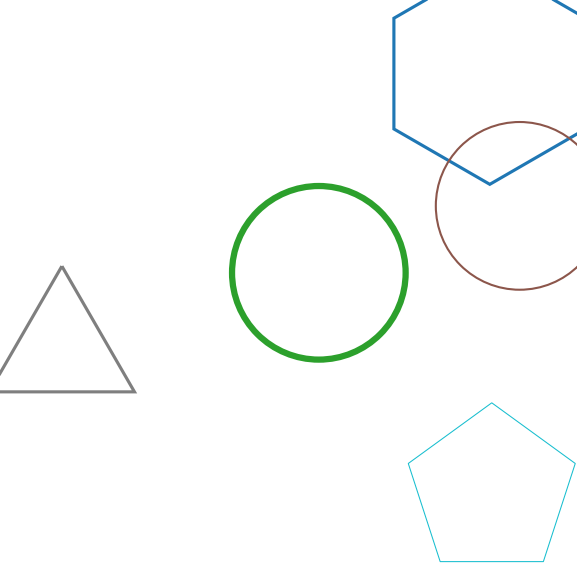[{"shape": "hexagon", "thickness": 1.5, "radius": 0.96, "center": [0.848, 0.872]}, {"shape": "circle", "thickness": 3, "radius": 0.75, "center": [0.552, 0.527]}, {"shape": "circle", "thickness": 1, "radius": 0.73, "center": [0.9, 0.643]}, {"shape": "triangle", "thickness": 1.5, "radius": 0.73, "center": [0.107, 0.393]}, {"shape": "pentagon", "thickness": 0.5, "radius": 0.76, "center": [0.852, 0.15]}]